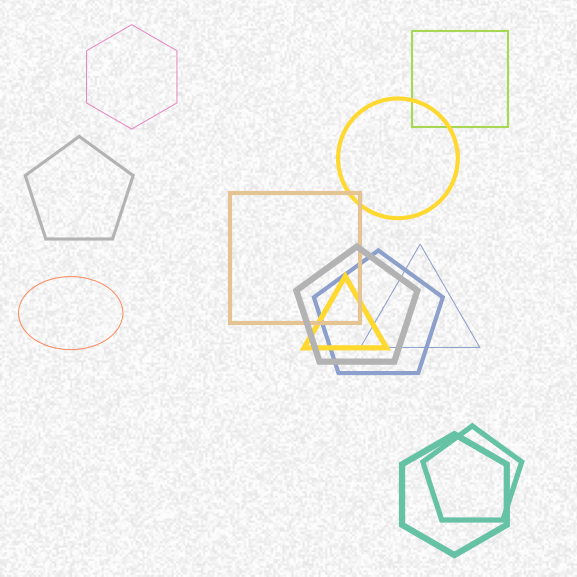[{"shape": "pentagon", "thickness": 2.5, "radius": 0.45, "center": [0.818, 0.172]}, {"shape": "hexagon", "thickness": 3, "radius": 0.52, "center": [0.787, 0.143]}, {"shape": "oval", "thickness": 0.5, "radius": 0.45, "center": [0.122, 0.457]}, {"shape": "triangle", "thickness": 0.5, "radius": 0.6, "center": [0.728, 0.457]}, {"shape": "pentagon", "thickness": 2, "radius": 0.59, "center": [0.655, 0.448]}, {"shape": "hexagon", "thickness": 0.5, "radius": 0.45, "center": [0.228, 0.866]}, {"shape": "square", "thickness": 1, "radius": 0.41, "center": [0.797, 0.863]}, {"shape": "circle", "thickness": 2, "radius": 0.52, "center": [0.689, 0.725]}, {"shape": "triangle", "thickness": 2.5, "radius": 0.41, "center": [0.598, 0.438]}, {"shape": "square", "thickness": 2, "radius": 0.56, "center": [0.51, 0.553]}, {"shape": "pentagon", "thickness": 1.5, "radius": 0.49, "center": [0.137, 0.665]}, {"shape": "pentagon", "thickness": 3, "radius": 0.55, "center": [0.618, 0.462]}]